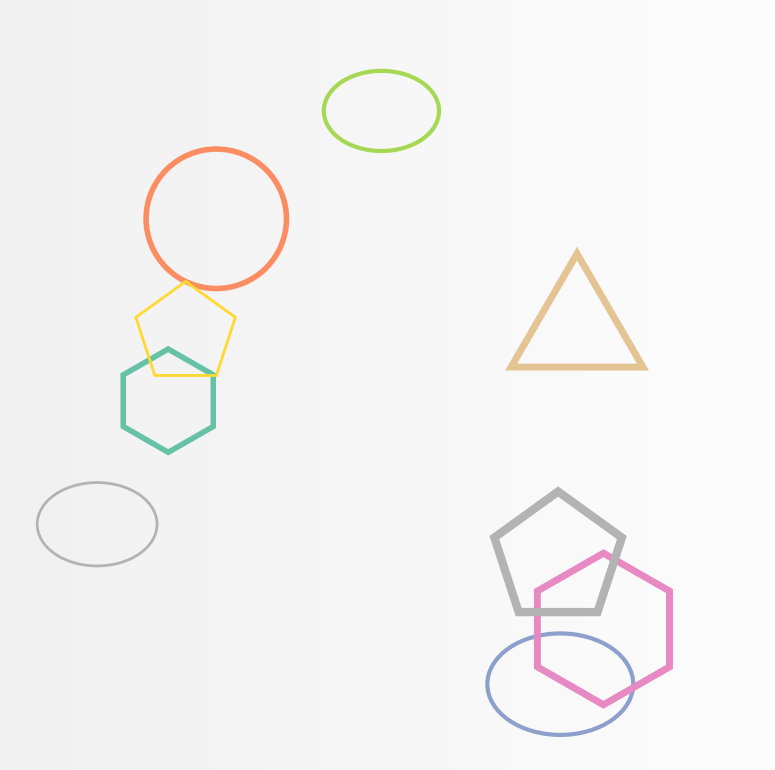[{"shape": "hexagon", "thickness": 2, "radius": 0.34, "center": [0.217, 0.48]}, {"shape": "circle", "thickness": 2, "radius": 0.45, "center": [0.279, 0.716]}, {"shape": "oval", "thickness": 1.5, "radius": 0.47, "center": [0.723, 0.111]}, {"shape": "hexagon", "thickness": 2.5, "radius": 0.49, "center": [0.779, 0.183]}, {"shape": "oval", "thickness": 1.5, "radius": 0.37, "center": [0.492, 0.856]}, {"shape": "pentagon", "thickness": 1, "radius": 0.34, "center": [0.239, 0.567]}, {"shape": "triangle", "thickness": 2.5, "radius": 0.49, "center": [0.745, 0.572]}, {"shape": "oval", "thickness": 1, "radius": 0.39, "center": [0.125, 0.319]}, {"shape": "pentagon", "thickness": 3, "radius": 0.43, "center": [0.72, 0.275]}]